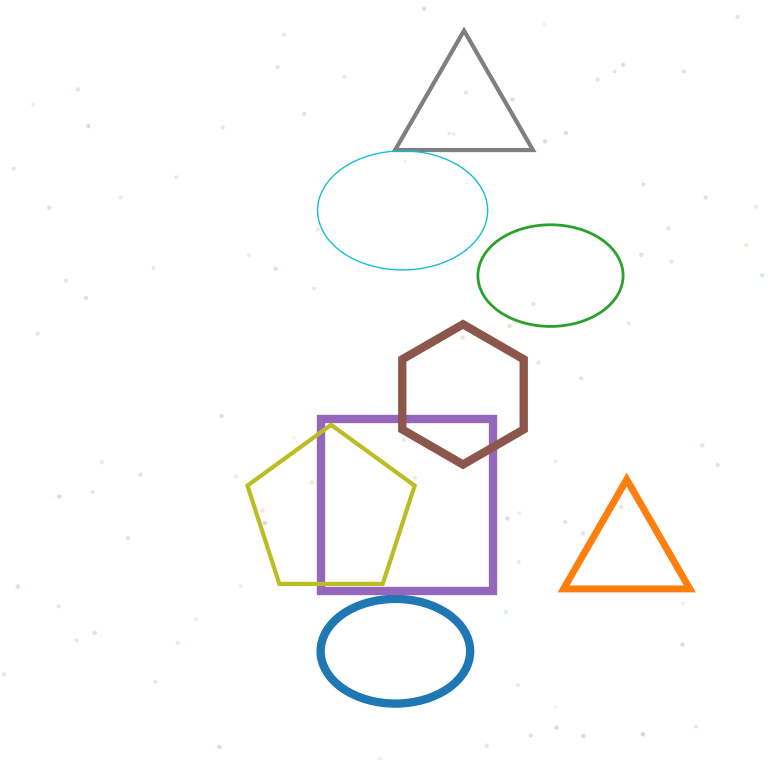[{"shape": "oval", "thickness": 3, "radius": 0.49, "center": [0.514, 0.154]}, {"shape": "triangle", "thickness": 2.5, "radius": 0.47, "center": [0.814, 0.283]}, {"shape": "oval", "thickness": 1, "radius": 0.47, "center": [0.715, 0.642]}, {"shape": "square", "thickness": 3, "radius": 0.56, "center": [0.529, 0.345]}, {"shape": "hexagon", "thickness": 3, "radius": 0.46, "center": [0.601, 0.488]}, {"shape": "triangle", "thickness": 1.5, "radius": 0.52, "center": [0.603, 0.857]}, {"shape": "pentagon", "thickness": 1.5, "radius": 0.57, "center": [0.43, 0.334]}, {"shape": "oval", "thickness": 0.5, "radius": 0.55, "center": [0.523, 0.727]}]